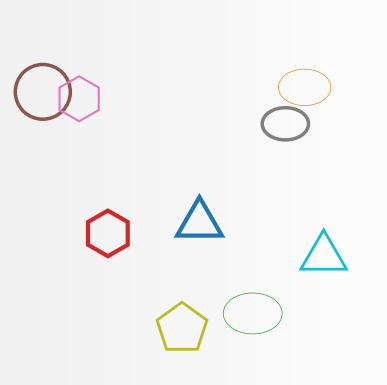[{"shape": "triangle", "thickness": 3, "radius": 0.33, "center": [0.515, 0.421]}, {"shape": "oval", "thickness": 0.5, "radius": 0.34, "center": [0.786, 0.773]}, {"shape": "oval", "thickness": 0.5, "radius": 0.38, "center": [0.652, 0.186]}, {"shape": "hexagon", "thickness": 3, "radius": 0.3, "center": [0.278, 0.394]}, {"shape": "circle", "thickness": 2.5, "radius": 0.36, "center": [0.11, 0.761]}, {"shape": "hexagon", "thickness": 1.5, "radius": 0.29, "center": [0.204, 0.743]}, {"shape": "oval", "thickness": 2.5, "radius": 0.3, "center": [0.736, 0.678]}, {"shape": "pentagon", "thickness": 2, "radius": 0.34, "center": [0.47, 0.147]}, {"shape": "triangle", "thickness": 2, "radius": 0.34, "center": [0.835, 0.335]}]